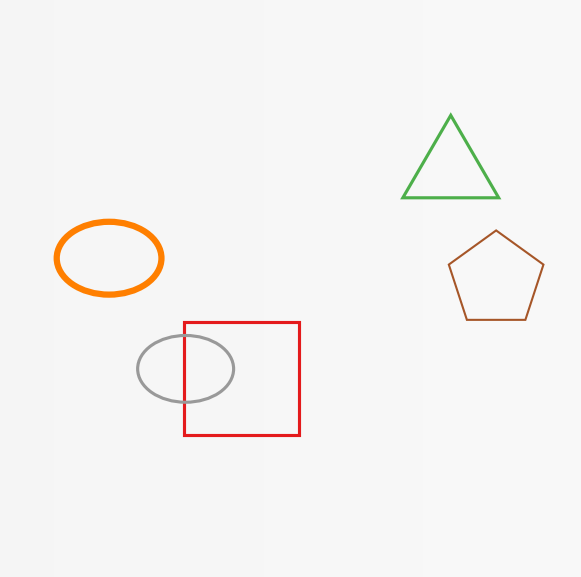[{"shape": "square", "thickness": 1.5, "radius": 0.49, "center": [0.415, 0.344]}, {"shape": "triangle", "thickness": 1.5, "radius": 0.48, "center": [0.776, 0.704]}, {"shape": "oval", "thickness": 3, "radius": 0.45, "center": [0.188, 0.552]}, {"shape": "pentagon", "thickness": 1, "radius": 0.43, "center": [0.854, 0.515]}, {"shape": "oval", "thickness": 1.5, "radius": 0.41, "center": [0.319, 0.36]}]